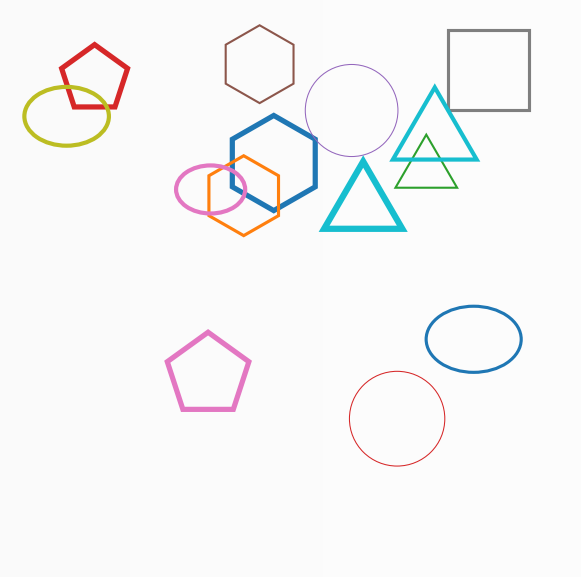[{"shape": "hexagon", "thickness": 2.5, "radius": 0.41, "center": [0.471, 0.717]}, {"shape": "oval", "thickness": 1.5, "radius": 0.41, "center": [0.815, 0.412]}, {"shape": "hexagon", "thickness": 1.5, "radius": 0.35, "center": [0.419, 0.66]}, {"shape": "triangle", "thickness": 1, "radius": 0.31, "center": [0.733, 0.705]}, {"shape": "circle", "thickness": 0.5, "radius": 0.41, "center": [0.683, 0.274]}, {"shape": "pentagon", "thickness": 2.5, "radius": 0.3, "center": [0.163, 0.862]}, {"shape": "circle", "thickness": 0.5, "radius": 0.4, "center": [0.605, 0.808]}, {"shape": "hexagon", "thickness": 1, "radius": 0.34, "center": [0.447, 0.888]}, {"shape": "pentagon", "thickness": 2.5, "radius": 0.37, "center": [0.358, 0.35]}, {"shape": "oval", "thickness": 2, "radius": 0.3, "center": [0.362, 0.671]}, {"shape": "square", "thickness": 1.5, "radius": 0.35, "center": [0.841, 0.878]}, {"shape": "oval", "thickness": 2, "radius": 0.36, "center": [0.115, 0.798]}, {"shape": "triangle", "thickness": 2, "radius": 0.42, "center": [0.748, 0.764]}, {"shape": "triangle", "thickness": 3, "radius": 0.39, "center": [0.625, 0.642]}]